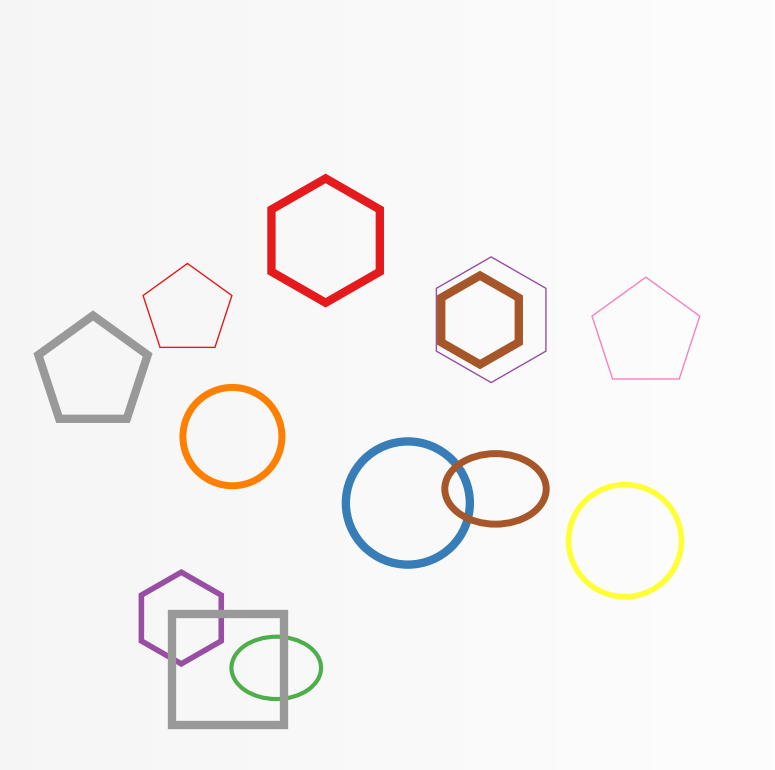[{"shape": "pentagon", "thickness": 0.5, "radius": 0.3, "center": [0.242, 0.598]}, {"shape": "hexagon", "thickness": 3, "radius": 0.4, "center": [0.42, 0.688]}, {"shape": "circle", "thickness": 3, "radius": 0.4, "center": [0.526, 0.347]}, {"shape": "oval", "thickness": 1.5, "radius": 0.29, "center": [0.356, 0.133]}, {"shape": "hexagon", "thickness": 2, "radius": 0.3, "center": [0.234, 0.197]}, {"shape": "hexagon", "thickness": 0.5, "radius": 0.41, "center": [0.634, 0.585]}, {"shape": "circle", "thickness": 2.5, "radius": 0.32, "center": [0.3, 0.433]}, {"shape": "circle", "thickness": 2, "radius": 0.36, "center": [0.806, 0.298]}, {"shape": "hexagon", "thickness": 3, "radius": 0.29, "center": [0.619, 0.584]}, {"shape": "oval", "thickness": 2.5, "radius": 0.33, "center": [0.639, 0.365]}, {"shape": "pentagon", "thickness": 0.5, "radius": 0.37, "center": [0.833, 0.567]}, {"shape": "square", "thickness": 3, "radius": 0.36, "center": [0.294, 0.13]}, {"shape": "pentagon", "thickness": 3, "radius": 0.37, "center": [0.12, 0.516]}]